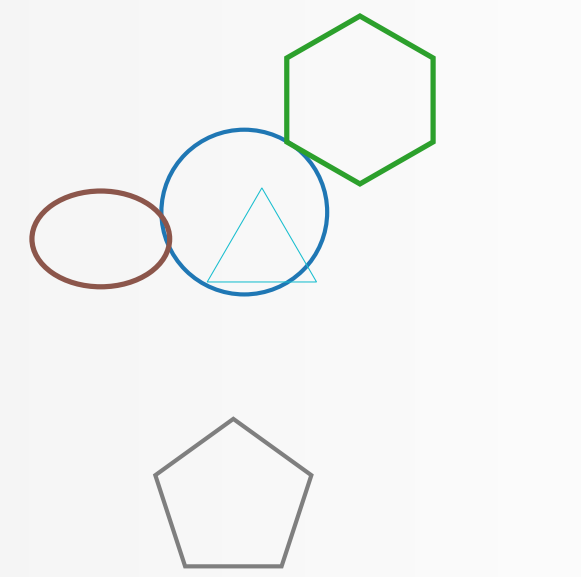[{"shape": "circle", "thickness": 2, "radius": 0.71, "center": [0.42, 0.632]}, {"shape": "hexagon", "thickness": 2.5, "radius": 0.73, "center": [0.619, 0.826]}, {"shape": "oval", "thickness": 2.5, "radius": 0.59, "center": [0.173, 0.585]}, {"shape": "pentagon", "thickness": 2, "radius": 0.71, "center": [0.401, 0.133]}, {"shape": "triangle", "thickness": 0.5, "radius": 0.54, "center": [0.451, 0.565]}]